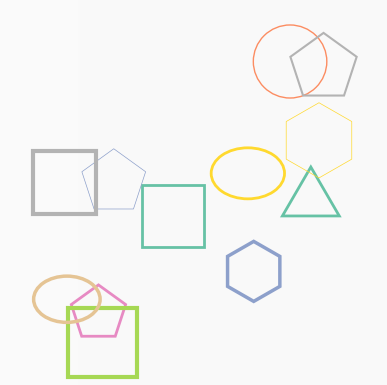[{"shape": "square", "thickness": 2, "radius": 0.4, "center": [0.447, 0.438]}, {"shape": "triangle", "thickness": 2, "radius": 0.42, "center": [0.802, 0.481]}, {"shape": "circle", "thickness": 1, "radius": 0.47, "center": [0.749, 0.84]}, {"shape": "pentagon", "thickness": 0.5, "radius": 0.43, "center": [0.294, 0.527]}, {"shape": "hexagon", "thickness": 2.5, "radius": 0.39, "center": [0.655, 0.295]}, {"shape": "pentagon", "thickness": 2, "radius": 0.37, "center": [0.254, 0.186]}, {"shape": "square", "thickness": 3, "radius": 0.45, "center": [0.265, 0.111]}, {"shape": "oval", "thickness": 2, "radius": 0.47, "center": [0.64, 0.55]}, {"shape": "hexagon", "thickness": 0.5, "radius": 0.49, "center": [0.823, 0.635]}, {"shape": "oval", "thickness": 2.5, "radius": 0.43, "center": [0.173, 0.223]}, {"shape": "pentagon", "thickness": 1.5, "radius": 0.45, "center": [0.835, 0.825]}, {"shape": "square", "thickness": 3, "radius": 0.41, "center": [0.165, 0.527]}]